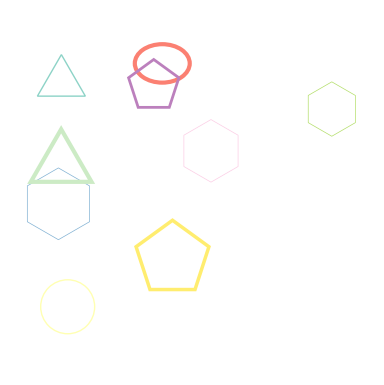[{"shape": "triangle", "thickness": 1, "radius": 0.36, "center": [0.159, 0.786]}, {"shape": "circle", "thickness": 1, "radius": 0.35, "center": [0.176, 0.203]}, {"shape": "oval", "thickness": 3, "radius": 0.36, "center": [0.421, 0.835]}, {"shape": "hexagon", "thickness": 0.5, "radius": 0.47, "center": [0.152, 0.471]}, {"shape": "hexagon", "thickness": 0.5, "radius": 0.35, "center": [0.862, 0.717]}, {"shape": "hexagon", "thickness": 0.5, "radius": 0.41, "center": [0.548, 0.608]}, {"shape": "pentagon", "thickness": 2, "radius": 0.34, "center": [0.399, 0.777]}, {"shape": "triangle", "thickness": 3, "radius": 0.46, "center": [0.159, 0.573]}, {"shape": "pentagon", "thickness": 2.5, "radius": 0.5, "center": [0.448, 0.328]}]